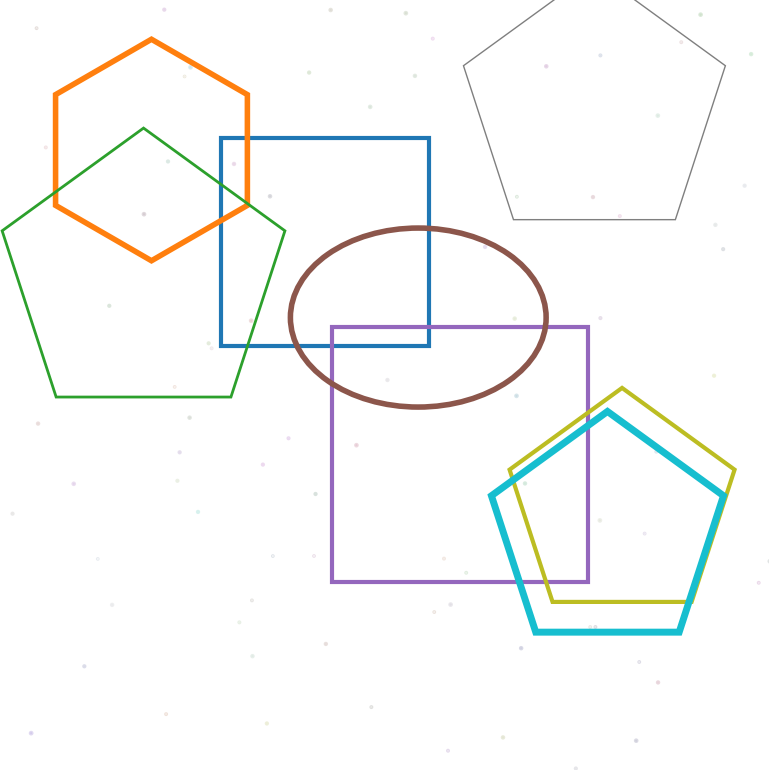[{"shape": "square", "thickness": 1.5, "radius": 0.68, "center": [0.422, 0.686]}, {"shape": "hexagon", "thickness": 2, "radius": 0.72, "center": [0.197, 0.805]}, {"shape": "pentagon", "thickness": 1, "radius": 0.97, "center": [0.186, 0.641]}, {"shape": "square", "thickness": 1.5, "radius": 0.83, "center": [0.598, 0.41]}, {"shape": "oval", "thickness": 2, "radius": 0.83, "center": [0.543, 0.588]}, {"shape": "pentagon", "thickness": 0.5, "radius": 0.89, "center": [0.772, 0.859]}, {"shape": "pentagon", "thickness": 1.5, "radius": 0.77, "center": [0.808, 0.343]}, {"shape": "pentagon", "thickness": 2.5, "radius": 0.79, "center": [0.789, 0.307]}]